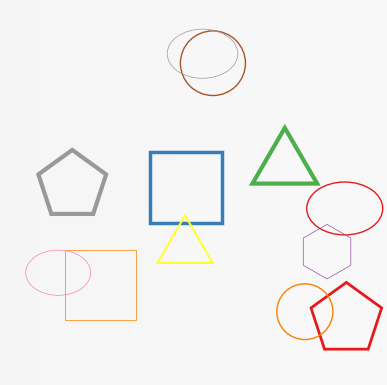[{"shape": "oval", "thickness": 1, "radius": 0.49, "center": [0.89, 0.459]}, {"shape": "pentagon", "thickness": 2, "radius": 0.48, "center": [0.894, 0.171]}, {"shape": "square", "thickness": 2.5, "radius": 0.46, "center": [0.48, 0.513]}, {"shape": "triangle", "thickness": 3, "radius": 0.48, "center": [0.735, 0.571]}, {"shape": "hexagon", "thickness": 0.5, "radius": 0.35, "center": [0.844, 0.346]}, {"shape": "circle", "thickness": 1, "radius": 0.36, "center": [0.787, 0.19]}, {"shape": "square", "thickness": 0.5, "radius": 0.46, "center": [0.26, 0.259]}, {"shape": "triangle", "thickness": 1.5, "radius": 0.41, "center": [0.478, 0.358]}, {"shape": "circle", "thickness": 1, "radius": 0.42, "center": [0.549, 0.836]}, {"shape": "oval", "thickness": 0.5, "radius": 0.42, "center": [0.15, 0.292]}, {"shape": "oval", "thickness": 0.5, "radius": 0.46, "center": [0.523, 0.86]}, {"shape": "pentagon", "thickness": 3, "radius": 0.46, "center": [0.187, 0.519]}]